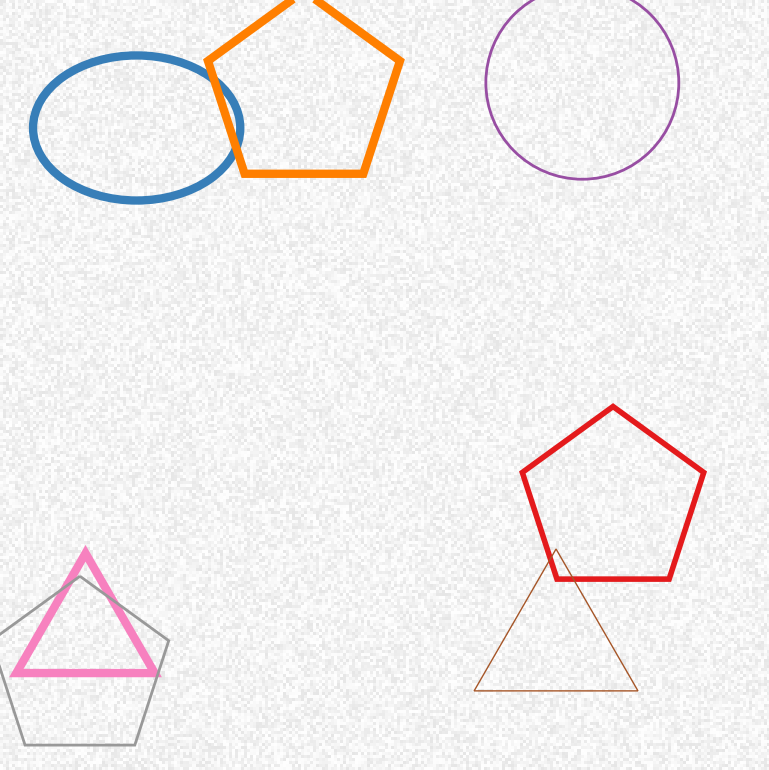[{"shape": "pentagon", "thickness": 2, "radius": 0.62, "center": [0.796, 0.348]}, {"shape": "oval", "thickness": 3, "radius": 0.67, "center": [0.177, 0.834]}, {"shape": "circle", "thickness": 1, "radius": 0.63, "center": [0.756, 0.893]}, {"shape": "pentagon", "thickness": 3, "radius": 0.66, "center": [0.395, 0.88]}, {"shape": "triangle", "thickness": 0.5, "radius": 0.61, "center": [0.722, 0.164]}, {"shape": "triangle", "thickness": 3, "radius": 0.52, "center": [0.111, 0.178]}, {"shape": "pentagon", "thickness": 1, "radius": 0.61, "center": [0.104, 0.13]}]